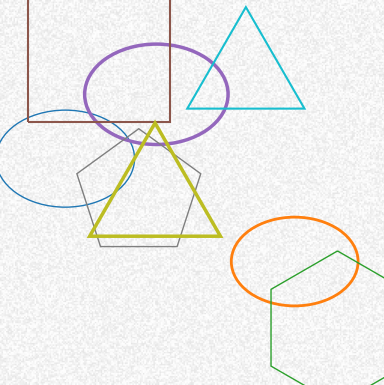[{"shape": "oval", "thickness": 1, "radius": 0.9, "center": [0.169, 0.588]}, {"shape": "oval", "thickness": 2, "radius": 0.82, "center": [0.765, 0.321]}, {"shape": "hexagon", "thickness": 1, "radius": 1.0, "center": [0.877, 0.149]}, {"shape": "oval", "thickness": 2.5, "radius": 0.93, "center": [0.406, 0.755]}, {"shape": "square", "thickness": 1.5, "radius": 0.92, "center": [0.258, 0.866]}, {"shape": "pentagon", "thickness": 1, "radius": 0.85, "center": [0.361, 0.496]}, {"shape": "triangle", "thickness": 2.5, "radius": 0.98, "center": [0.403, 0.485]}, {"shape": "triangle", "thickness": 1.5, "radius": 0.88, "center": [0.639, 0.806]}]